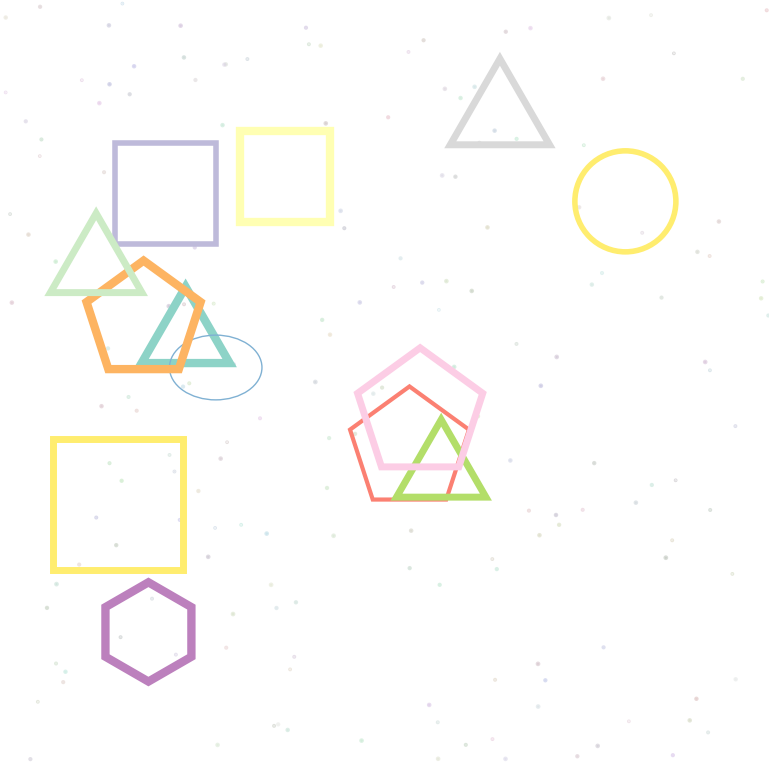[{"shape": "triangle", "thickness": 3, "radius": 0.33, "center": [0.241, 0.561]}, {"shape": "square", "thickness": 3, "radius": 0.29, "center": [0.37, 0.771]}, {"shape": "square", "thickness": 2, "radius": 0.33, "center": [0.215, 0.749]}, {"shape": "pentagon", "thickness": 1.5, "radius": 0.41, "center": [0.532, 0.417]}, {"shape": "oval", "thickness": 0.5, "radius": 0.3, "center": [0.28, 0.523]}, {"shape": "pentagon", "thickness": 3, "radius": 0.39, "center": [0.186, 0.584]}, {"shape": "triangle", "thickness": 2.5, "radius": 0.34, "center": [0.573, 0.388]}, {"shape": "pentagon", "thickness": 2.5, "radius": 0.43, "center": [0.546, 0.463]}, {"shape": "triangle", "thickness": 2.5, "radius": 0.37, "center": [0.649, 0.849]}, {"shape": "hexagon", "thickness": 3, "radius": 0.32, "center": [0.193, 0.179]}, {"shape": "triangle", "thickness": 2.5, "radius": 0.34, "center": [0.125, 0.654]}, {"shape": "square", "thickness": 2.5, "radius": 0.42, "center": [0.153, 0.345]}, {"shape": "circle", "thickness": 2, "radius": 0.33, "center": [0.812, 0.739]}]